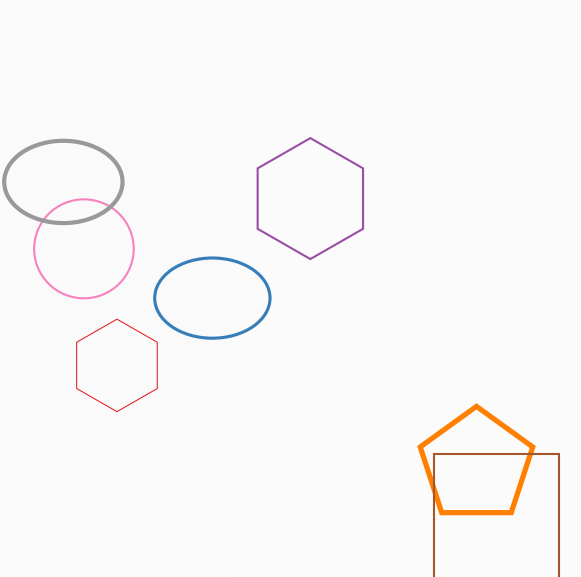[{"shape": "hexagon", "thickness": 0.5, "radius": 0.4, "center": [0.201, 0.366]}, {"shape": "oval", "thickness": 1.5, "radius": 0.5, "center": [0.365, 0.483]}, {"shape": "hexagon", "thickness": 1, "radius": 0.52, "center": [0.534, 0.655]}, {"shape": "pentagon", "thickness": 2.5, "radius": 0.51, "center": [0.82, 0.194]}, {"shape": "square", "thickness": 1, "radius": 0.54, "center": [0.854, 0.104]}, {"shape": "circle", "thickness": 1, "radius": 0.43, "center": [0.144, 0.568]}, {"shape": "oval", "thickness": 2, "radius": 0.51, "center": [0.109, 0.684]}]